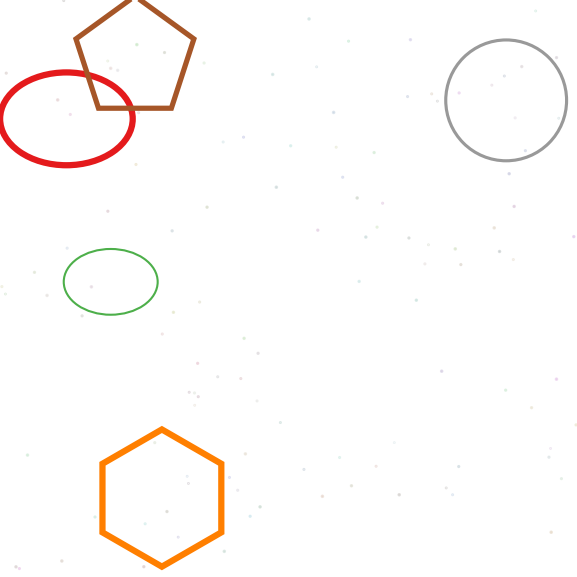[{"shape": "oval", "thickness": 3, "radius": 0.57, "center": [0.115, 0.793]}, {"shape": "oval", "thickness": 1, "radius": 0.41, "center": [0.192, 0.511]}, {"shape": "hexagon", "thickness": 3, "radius": 0.59, "center": [0.28, 0.137]}, {"shape": "pentagon", "thickness": 2.5, "radius": 0.54, "center": [0.234, 0.899]}, {"shape": "circle", "thickness": 1.5, "radius": 0.52, "center": [0.876, 0.825]}]